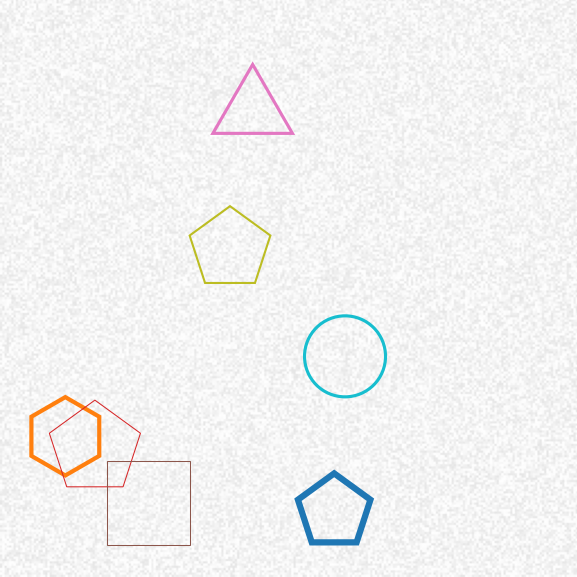[{"shape": "pentagon", "thickness": 3, "radius": 0.33, "center": [0.579, 0.113]}, {"shape": "hexagon", "thickness": 2, "radius": 0.34, "center": [0.113, 0.244]}, {"shape": "pentagon", "thickness": 0.5, "radius": 0.41, "center": [0.164, 0.223]}, {"shape": "square", "thickness": 0.5, "radius": 0.36, "center": [0.257, 0.128]}, {"shape": "triangle", "thickness": 1.5, "radius": 0.4, "center": [0.438, 0.808]}, {"shape": "pentagon", "thickness": 1, "radius": 0.37, "center": [0.398, 0.569]}, {"shape": "circle", "thickness": 1.5, "radius": 0.35, "center": [0.597, 0.382]}]